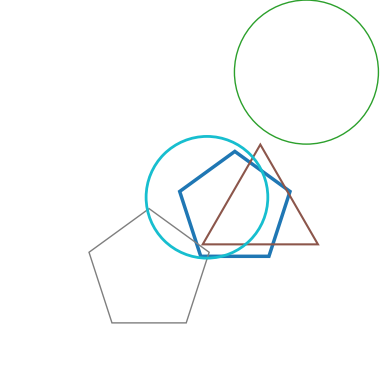[{"shape": "pentagon", "thickness": 2.5, "radius": 0.75, "center": [0.61, 0.456]}, {"shape": "circle", "thickness": 1, "radius": 0.94, "center": [0.796, 0.813]}, {"shape": "triangle", "thickness": 1.5, "radius": 0.86, "center": [0.676, 0.452]}, {"shape": "pentagon", "thickness": 1, "radius": 0.82, "center": [0.387, 0.294]}, {"shape": "circle", "thickness": 2, "radius": 0.79, "center": [0.538, 0.488]}]